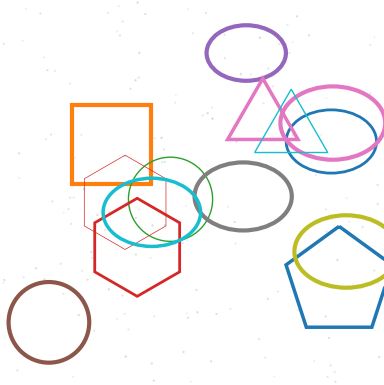[{"shape": "pentagon", "thickness": 2.5, "radius": 0.72, "center": [0.881, 0.267]}, {"shape": "oval", "thickness": 2, "radius": 0.59, "center": [0.861, 0.632]}, {"shape": "square", "thickness": 3, "radius": 0.51, "center": [0.29, 0.624]}, {"shape": "circle", "thickness": 1, "radius": 0.55, "center": [0.443, 0.482]}, {"shape": "hexagon", "thickness": 0.5, "radius": 0.61, "center": [0.325, 0.474]}, {"shape": "hexagon", "thickness": 2, "radius": 0.64, "center": [0.356, 0.358]}, {"shape": "oval", "thickness": 3, "radius": 0.52, "center": [0.64, 0.862]}, {"shape": "circle", "thickness": 3, "radius": 0.52, "center": [0.127, 0.163]}, {"shape": "oval", "thickness": 3, "radius": 0.68, "center": [0.864, 0.68]}, {"shape": "triangle", "thickness": 2.5, "radius": 0.53, "center": [0.683, 0.691]}, {"shape": "oval", "thickness": 3, "radius": 0.63, "center": [0.632, 0.49]}, {"shape": "oval", "thickness": 3, "radius": 0.67, "center": [0.899, 0.347]}, {"shape": "triangle", "thickness": 1, "radius": 0.55, "center": [0.756, 0.659]}, {"shape": "oval", "thickness": 2.5, "radius": 0.63, "center": [0.394, 0.449]}]